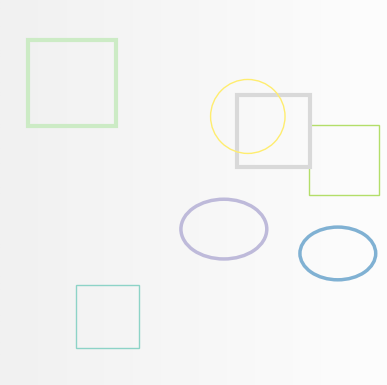[{"shape": "square", "thickness": 1, "radius": 0.41, "center": [0.277, 0.179]}, {"shape": "oval", "thickness": 2.5, "radius": 0.55, "center": [0.578, 0.405]}, {"shape": "oval", "thickness": 2.5, "radius": 0.49, "center": [0.872, 0.342]}, {"shape": "square", "thickness": 1, "radius": 0.45, "center": [0.889, 0.585]}, {"shape": "square", "thickness": 3, "radius": 0.47, "center": [0.706, 0.66]}, {"shape": "square", "thickness": 3, "radius": 0.56, "center": [0.186, 0.785]}, {"shape": "circle", "thickness": 1, "radius": 0.48, "center": [0.639, 0.698]}]